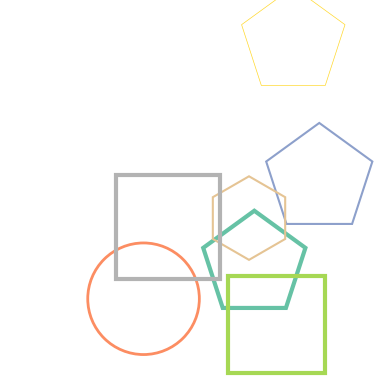[{"shape": "pentagon", "thickness": 3, "radius": 0.7, "center": [0.661, 0.313]}, {"shape": "circle", "thickness": 2, "radius": 0.72, "center": [0.373, 0.224]}, {"shape": "pentagon", "thickness": 1.5, "radius": 0.72, "center": [0.829, 0.536]}, {"shape": "square", "thickness": 3, "radius": 0.63, "center": [0.718, 0.157]}, {"shape": "pentagon", "thickness": 0.5, "radius": 0.71, "center": [0.762, 0.892]}, {"shape": "hexagon", "thickness": 1.5, "radius": 0.54, "center": [0.647, 0.434]}, {"shape": "square", "thickness": 3, "radius": 0.67, "center": [0.436, 0.412]}]